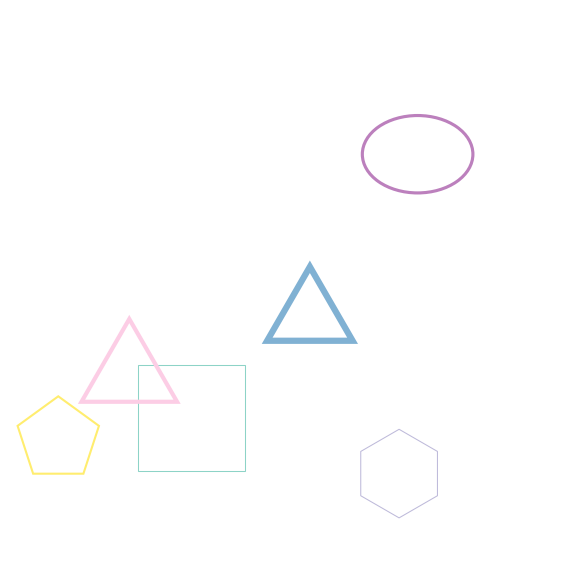[{"shape": "square", "thickness": 0.5, "radius": 0.46, "center": [0.332, 0.275]}, {"shape": "hexagon", "thickness": 0.5, "radius": 0.38, "center": [0.691, 0.179]}, {"shape": "triangle", "thickness": 3, "radius": 0.43, "center": [0.537, 0.452]}, {"shape": "triangle", "thickness": 2, "radius": 0.48, "center": [0.224, 0.351]}, {"shape": "oval", "thickness": 1.5, "radius": 0.48, "center": [0.723, 0.732]}, {"shape": "pentagon", "thickness": 1, "radius": 0.37, "center": [0.101, 0.239]}]